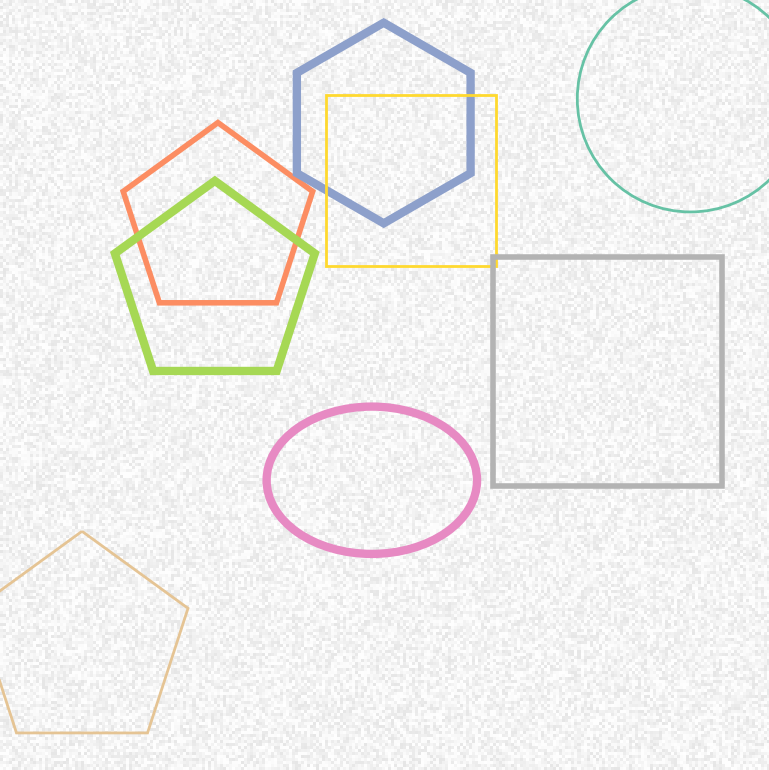[{"shape": "circle", "thickness": 1, "radius": 0.73, "center": [0.897, 0.872]}, {"shape": "pentagon", "thickness": 2, "radius": 0.65, "center": [0.283, 0.711]}, {"shape": "hexagon", "thickness": 3, "radius": 0.65, "center": [0.498, 0.84]}, {"shape": "oval", "thickness": 3, "radius": 0.68, "center": [0.483, 0.376]}, {"shape": "pentagon", "thickness": 3, "radius": 0.68, "center": [0.279, 0.629]}, {"shape": "square", "thickness": 1, "radius": 0.55, "center": [0.534, 0.766]}, {"shape": "pentagon", "thickness": 1, "radius": 0.72, "center": [0.106, 0.165]}, {"shape": "square", "thickness": 2, "radius": 0.74, "center": [0.789, 0.517]}]